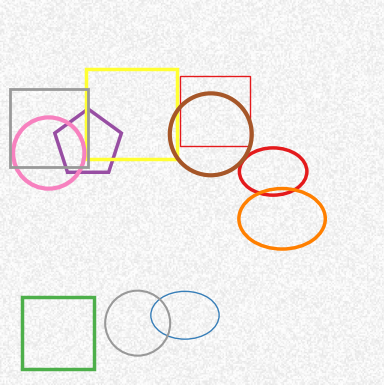[{"shape": "square", "thickness": 1, "radius": 0.45, "center": [0.559, 0.711]}, {"shape": "oval", "thickness": 2.5, "radius": 0.44, "center": [0.709, 0.554]}, {"shape": "oval", "thickness": 1, "radius": 0.44, "center": [0.48, 0.181]}, {"shape": "square", "thickness": 2.5, "radius": 0.47, "center": [0.149, 0.135]}, {"shape": "pentagon", "thickness": 2.5, "radius": 0.45, "center": [0.229, 0.626]}, {"shape": "oval", "thickness": 2.5, "radius": 0.56, "center": [0.733, 0.432]}, {"shape": "square", "thickness": 2.5, "radius": 0.59, "center": [0.342, 0.704]}, {"shape": "circle", "thickness": 3, "radius": 0.53, "center": [0.547, 0.651]}, {"shape": "circle", "thickness": 3, "radius": 0.46, "center": [0.127, 0.603]}, {"shape": "circle", "thickness": 1.5, "radius": 0.42, "center": [0.358, 0.161]}, {"shape": "square", "thickness": 2, "radius": 0.51, "center": [0.127, 0.667]}]